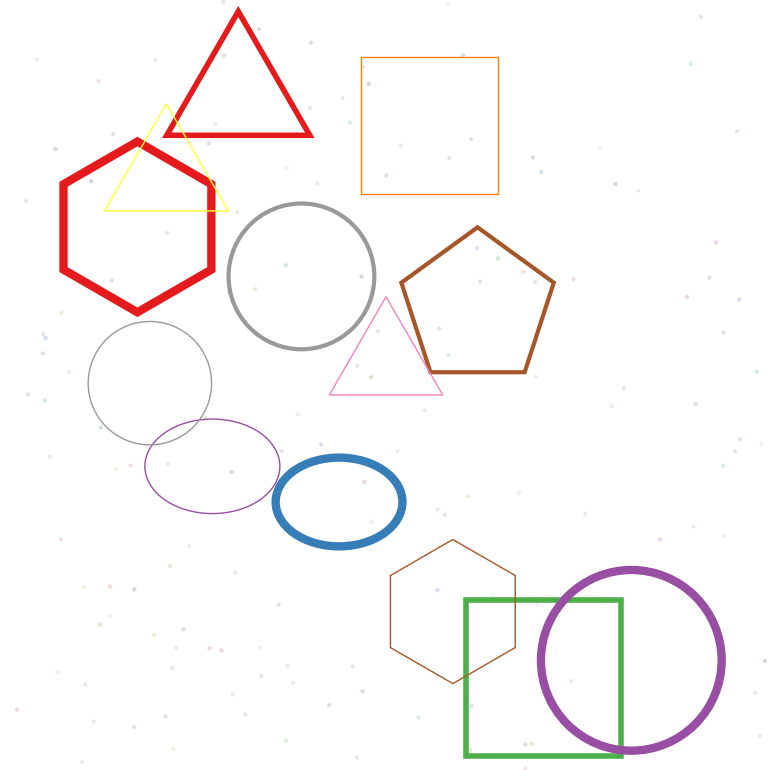[{"shape": "triangle", "thickness": 2, "radius": 0.54, "center": [0.309, 0.878]}, {"shape": "hexagon", "thickness": 3, "radius": 0.55, "center": [0.178, 0.705]}, {"shape": "oval", "thickness": 3, "radius": 0.41, "center": [0.44, 0.348]}, {"shape": "square", "thickness": 2, "radius": 0.5, "center": [0.706, 0.119]}, {"shape": "oval", "thickness": 0.5, "radius": 0.44, "center": [0.276, 0.394]}, {"shape": "circle", "thickness": 3, "radius": 0.59, "center": [0.82, 0.142]}, {"shape": "square", "thickness": 0.5, "radius": 0.44, "center": [0.558, 0.837]}, {"shape": "triangle", "thickness": 0.5, "radius": 0.46, "center": [0.216, 0.772]}, {"shape": "pentagon", "thickness": 1.5, "radius": 0.52, "center": [0.62, 0.601]}, {"shape": "hexagon", "thickness": 0.5, "radius": 0.47, "center": [0.588, 0.206]}, {"shape": "triangle", "thickness": 0.5, "radius": 0.43, "center": [0.501, 0.53]}, {"shape": "circle", "thickness": 1.5, "radius": 0.47, "center": [0.391, 0.641]}, {"shape": "circle", "thickness": 0.5, "radius": 0.4, "center": [0.195, 0.502]}]